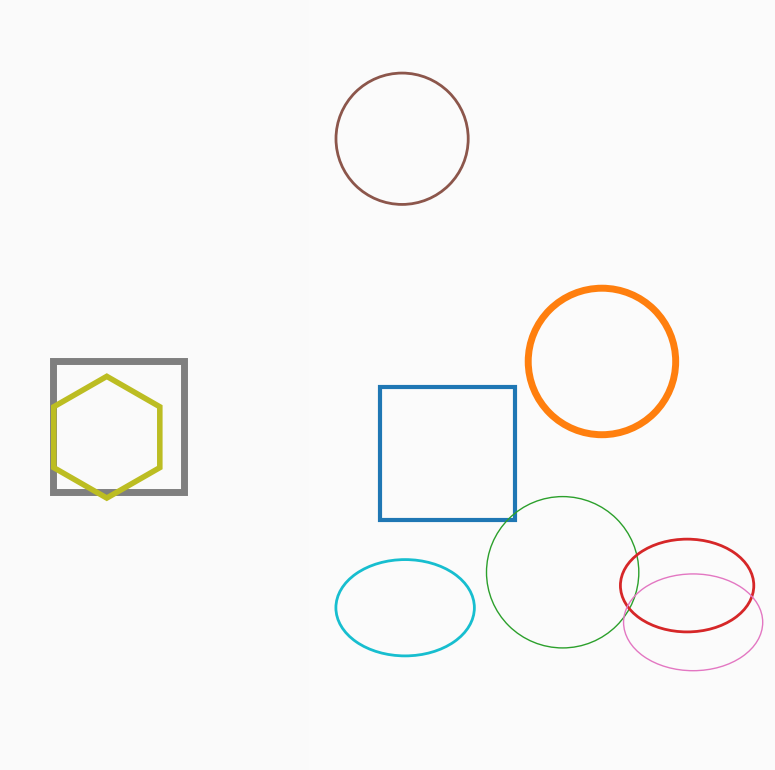[{"shape": "square", "thickness": 1.5, "radius": 0.43, "center": [0.578, 0.411]}, {"shape": "circle", "thickness": 2.5, "radius": 0.48, "center": [0.777, 0.531]}, {"shape": "circle", "thickness": 0.5, "radius": 0.49, "center": [0.726, 0.257]}, {"shape": "oval", "thickness": 1, "radius": 0.43, "center": [0.887, 0.24]}, {"shape": "circle", "thickness": 1, "radius": 0.43, "center": [0.519, 0.82]}, {"shape": "oval", "thickness": 0.5, "radius": 0.45, "center": [0.894, 0.192]}, {"shape": "square", "thickness": 2.5, "radius": 0.42, "center": [0.153, 0.446]}, {"shape": "hexagon", "thickness": 2, "radius": 0.4, "center": [0.138, 0.432]}, {"shape": "oval", "thickness": 1, "radius": 0.45, "center": [0.523, 0.211]}]